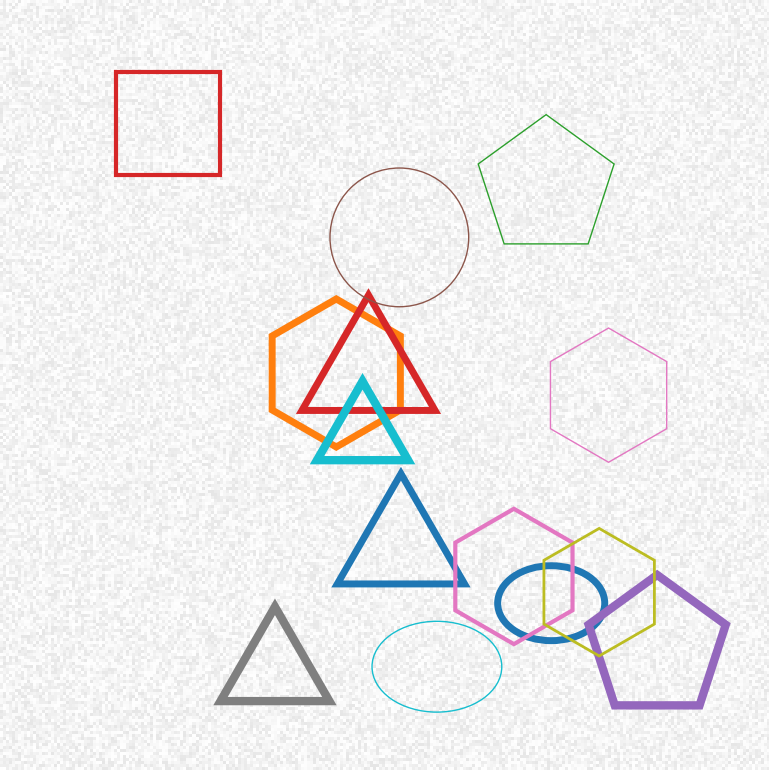[{"shape": "triangle", "thickness": 2.5, "radius": 0.48, "center": [0.521, 0.289]}, {"shape": "oval", "thickness": 2.5, "radius": 0.35, "center": [0.716, 0.217]}, {"shape": "hexagon", "thickness": 2.5, "radius": 0.48, "center": [0.437, 0.516]}, {"shape": "pentagon", "thickness": 0.5, "radius": 0.46, "center": [0.709, 0.758]}, {"shape": "triangle", "thickness": 2.5, "radius": 0.5, "center": [0.479, 0.517]}, {"shape": "square", "thickness": 1.5, "radius": 0.34, "center": [0.218, 0.84]}, {"shape": "pentagon", "thickness": 3, "radius": 0.47, "center": [0.853, 0.16]}, {"shape": "circle", "thickness": 0.5, "radius": 0.45, "center": [0.519, 0.692]}, {"shape": "hexagon", "thickness": 0.5, "radius": 0.44, "center": [0.79, 0.487]}, {"shape": "hexagon", "thickness": 1.5, "radius": 0.44, "center": [0.667, 0.251]}, {"shape": "triangle", "thickness": 3, "radius": 0.41, "center": [0.357, 0.13]}, {"shape": "hexagon", "thickness": 1, "radius": 0.41, "center": [0.778, 0.231]}, {"shape": "triangle", "thickness": 3, "radius": 0.34, "center": [0.471, 0.437]}, {"shape": "oval", "thickness": 0.5, "radius": 0.42, "center": [0.567, 0.134]}]